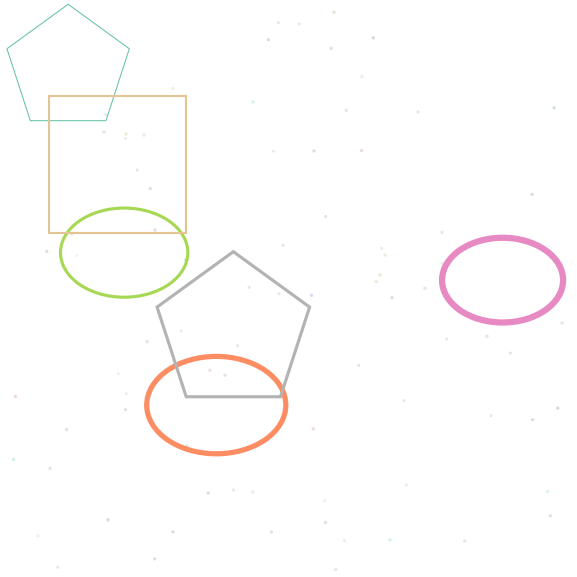[{"shape": "pentagon", "thickness": 0.5, "radius": 0.56, "center": [0.118, 0.88]}, {"shape": "oval", "thickness": 2.5, "radius": 0.6, "center": [0.374, 0.298]}, {"shape": "oval", "thickness": 3, "radius": 0.52, "center": [0.87, 0.514]}, {"shape": "oval", "thickness": 1.5, "radius": 0.55, "center": [0.215, 0.562]}, {"shape": "square", "thickness": 1, "radius": 0.59, "center": [0.204, 0.715]}, {"shape": "pentagon", "thickness": 1.5, "radius": 0.69, "center": [0.404, 0.424]}]